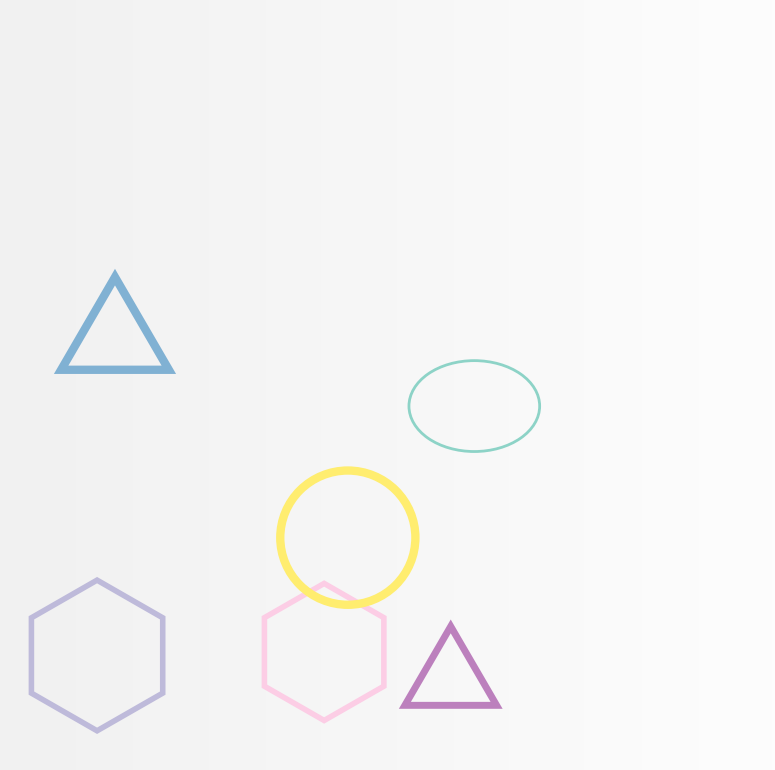[{"shape": "oval", "thickness": 1, "radius": 0.42, "center": [0.612, 0.473]}, {"shape": "hexagon", "thickness": 2, "radius": 0.49, "center": [0.125, 0.149]}, {"shape": "triangle", "thickness": 3, "radius": 0.4, "center": [0.148, 0.56]}, {"shape": "hexagon", "thickness": 2, "radius": 0.44, "center": [0.418, 0.153]}, {"shape": "triangle", "thickness": 2.5, "radius": 0.34, "center": [0.582, 0.118]}, {"shape": "circle", "thickness": 3, "radius": 0.44, "center": [0.449, 0.302]}]